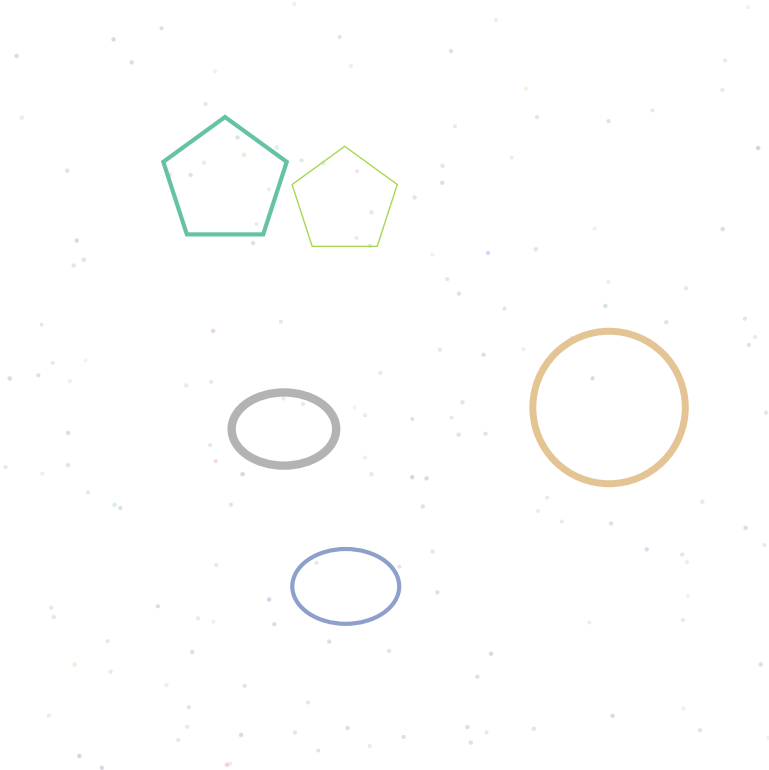[{"shape": "pentagon", "thickness": 1.5, "radius": 0.42, "center": [0.292, 0.764]}, {"shape": "oval", "thickness": 1.5, "radius": 0.35, "center": [0.449, 0.238]}, {"shape": "pentagon", "thickness": 0.5, "radius": 0.36, "center": [0.448, 0.738]}, {"shape": "circle", "thickness": 2.5, "radius": 0.5, "center": [0.791, 0.471]}, {"shape": "oval", "thickness": 3, "radius": 0.34, "center": [0.369, 0.443]}]